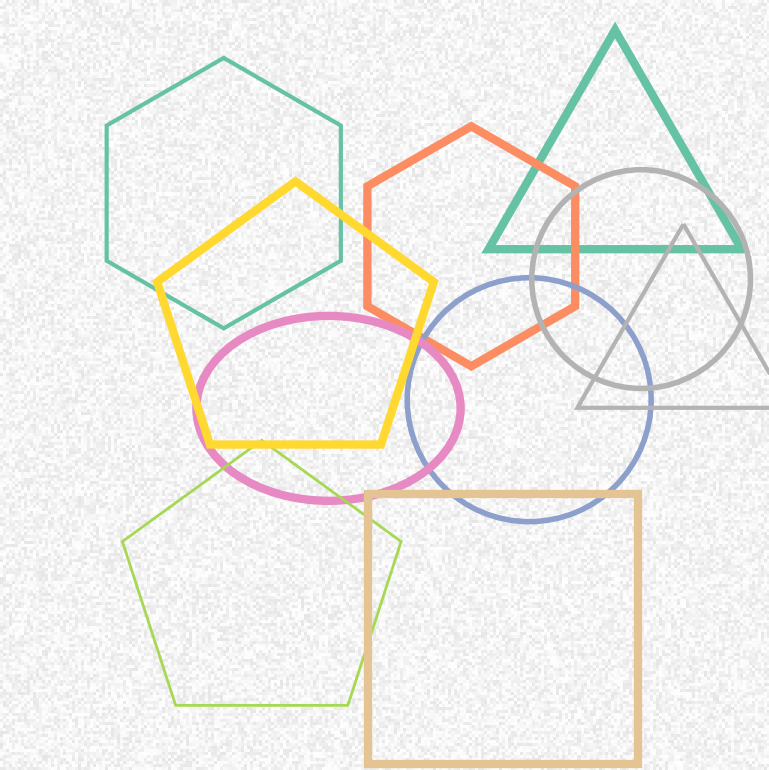[{"shape": "triangle", "thickness": 3, "radius": 0.95, "center": [0.799, 0.771]}, {"shape": "hexagon", "thickness": 1.5, "radius": 0.88, "center": [0.291, 0.749]}, {"shape": "hexagon", "thickness": 3, "radius": 0.78, "center": [0.612, 0.68]}, {"shape": "circle", "thickness": 2, "radius": 0.79, "center": [0.687, 0.481]}, {"shape": "oval", "thickness": 3, "radius": 0.86, "center": [0.427, 0.47]}, {"shape": "pentagon", "thickness": 1, "radius": 0.95, "center": [0.34, 0.238]}, {"shape": "pentagon", "thickness": 3, "radius": 0.94, "center": [0.384, 0.575]}, {"shape": "square", "thickness": 3, "radius": 0.88, "center": [0.653, 0.183]}, {"shape": "triangle", "thickness": 1.5, "radius": 0.8, "center": [0.888, 0.55]}, {"shape": "circle", "thickness": 2, "radius": 0.71, "center": [0.833, 0.638]}]